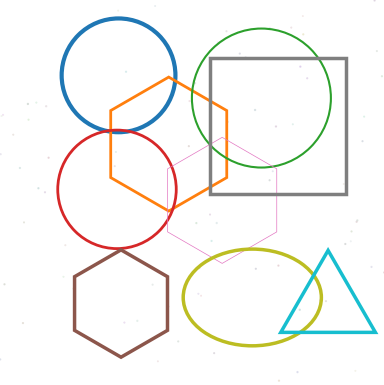[{"shape": "circle", "thickness": 3, "radius": 0.74, "center": [0.308, 0.804]}, {"shape": "hexagon", "thickness": 2, "radius": 0.87, "center": [0.438, 0.626]}, {"shape": "circle", "thickness": 1.5, "radius": 0.9, "center": [0.679, 0.745]}, {"shape": "circle", "thickness": 2, "radius": 0.77, "center": [0.304, 0.508]}, {"shape": "hexagon", "thickness": 2.5, "radius": 0.7, "center": [0.314, 0.212]}, {"shape": "hexagon", "thickness": 0.5, "radius": 0.82, "center": [0.577, 0.48]}, {"shape": "square", "thickness": 2.5, "radius": 0.88, "center": [0.722, 0.673]}, {"shape": "oval", "thickness": 2.5, "radius": 0.9, "center": [0.655, 0.227]}, {"shape": "triangle", "thickness": 2.5, "radius": 0.71, "center": [0.852, 0.208]}]